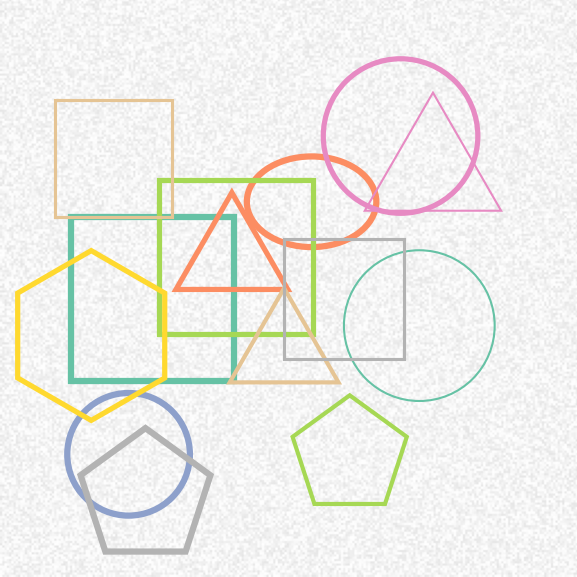[{"shape": "square", "thickness": 3, "radius": 0.71, "center": [0.264, 0.482]}, {"shape": "circle", "thickness": 1, "radius": 0.65, "center": [0.726, 0.435]}, {"shape": "oval", "thickness": 3, "radius": 0.56, "center": [0.54, 0.65]}, {"shape": "triangle", "thickness": 2.5, "radius": 0.56, "center": [0.401, 0.554]}, {"shape": "circle", "thickness": 3, "radius": 0.53, "center": [0.223, 0.212]}, {"shape": "triangle", "thickness": 1, "radius": 0.68, "center": [0.75, 0.702]}, {"shape": "circle", "thickness": 2.5, "radius": 0.67, "center": [0.694, 0.764]}, {"shape": "pentagon", "thickness": 2, "radius": 0.52, "center": [0.606, 0.211]}, {"shape": "square", "thickness": 2.5, "radius": 0.67, "center": [0.409, 0.554]}, {"shape": "hexagon", "thickness": 2.5, "radius": 0.73, "center": [0.158, 0.418]}, {"shape": "square", "thickness": 1.5, "radius": 0.51, "center": [0.196, 0.725]}, {"shape": "triangle", "thickness": 2, "radius": 0.54, "center": [0.492, 0.391]}, {"shape": "pentagon", "thickness": 3, "radius": 0.59, "center": [0.252, 0.14]}, {"shape": "square", "thickness": 1.5, "radius": 0.52, "center": [0.596, 0.481]}]